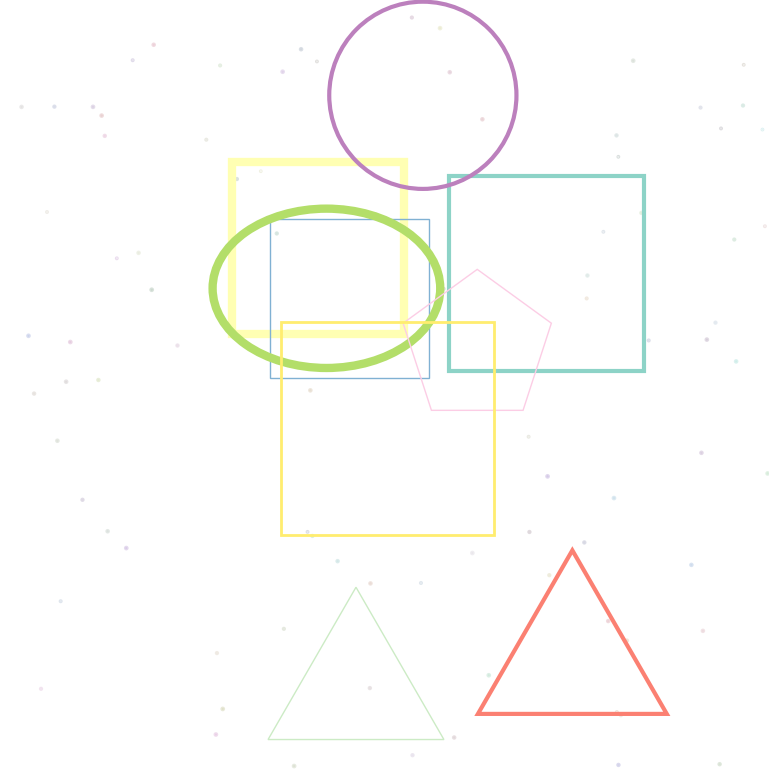[{"shape": "square", "thickness": 1.5, "radius": 0.63, "center": [0.71, 0.645]}, {"shape": "square", "thickness": 3, "radius": 0.56, "center": [0.413, 0.678]}, {"shape": "triangle", "thickness": 1.5, "radius": 0.71, "center": [0.743, 0.144]}, {"shape": "square", "thickness": 0.5, "radius": 0.51, "center": [0.454, 0.613]}, {"shape": "oval", "thickness": 3, "radius": 0.74, "center": [0.424, 0.626]}, {"shape": "pentagon", "thickness": 0.5, "radius": 0.51, "center": [0.62, 0.549]}, {"shape": "circle", "thickness": 1.5, "radius": 0.61, "center": [0.549, 0.876]}, {"shape": "triangle", "thickness": 0.5, "radius": 0.66, "center": [0.462, 0.105]}, {"shape": "square", "thickness": 1, "radius": 0.69, "center": [0.504, 0.444]}]